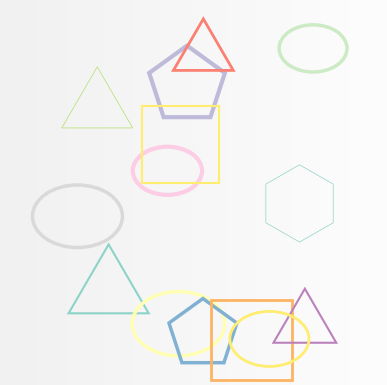[{"shape": "hexagon", "thickness": 0.5, "radius": 0.5, "center": [0.773, 0.472]}, {"shape": "triangle", "thickness": 1.5, "radius": 0.6, "center": [0.28, 0.246]}, {"shape": "oval", "thickness": 2.5, "radius": 0.6, "center": [0.46, 0.159]}, {"shape": "pentagon", "thickness": 3, "radius": 0.51, "center": [0.483, 0.779]}, {"shape": "triangle", "thickness": 2, "radius": 0.45, "center": [0.525, 0.862]}, {"shape": "pentagon", "thickness": 2.5, "radius": 0.46, "center": [0.524, 0.132]}, {"shape": "square", "thickness": 2, "radius": 0.52, "center": [0.649, 0.117]}, {"shape": "triangle", "thickness": 0.5, "radius": 0.53, "center": [0.251, 0.721]}, {"shape": "oval", "thickness": 3, "radius": 0.45, "center": [0.432, 0.556]}, {"shape": "oval", "thickness": 2.5, "radius": 0.58, "center": [0.2, 0.438]}, {"shape": "triangle", "thickness": 1.5, "radius": 0.47, "center": [0.787, 0.157]}, {"shape": "oval", "thickness": 2.5, "radius": 0.44, "center": [0.808, 0.874]}, {"shape": "square", "thickness": 1.5, "radius": 0.5, "center": [0.465, 0.624]}, {"shape": "oval", "thickness": 2, "radius": 0.51, "center": [0.695, 0.12]}]